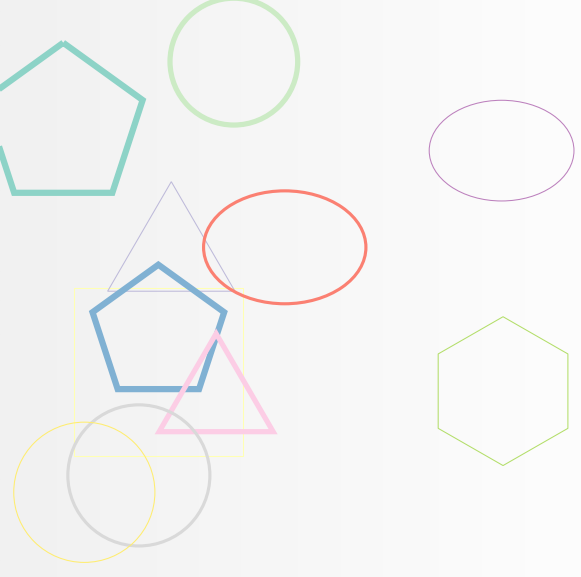[{"shape": "pentagon", "thickness": 3, "radius": 0.72, "center": [0.109, 0.781]}, {"shape": "square", "thickness": 0.5, "radius": 0.73, "center": [0.272, 0.355]}, {"shape": "triangle", "thickness": 0.5, "radius": 0.63, "center": [0.295, 0.558]}, {"shape": "oval", "thickness": 1.5, "radius": 0.7, "center": [0.49, 0.571]}, {"shape": "pentagon", "thickness": 3, "radius": 0.6, "center": [0.272, 0.422]}, {"shape": "hexagon", "thickness": 0.5, "radius": 0.64, "center": [0.865, 0.322]}, {"shape": "triangle", "thickness": 2.5, "radius": 0.57, "center": [0.372, 0.308]}, {"shape": "circle", "thickness": 1.5, "radius": 0.61, "center": [0.239, 0.176]}, {"shape": "oval", "thickness": 0.5, "radius": 0.62, "center": [0.863, 0.738]}, {"shape": "circle", "thickness": 2.5, "radius": 0.55, "center": [0.402, 0.892]}, {"shape": "circle", "thickness": 0.5, "radius": 0.61, "center": [0.145, 0.147]}]